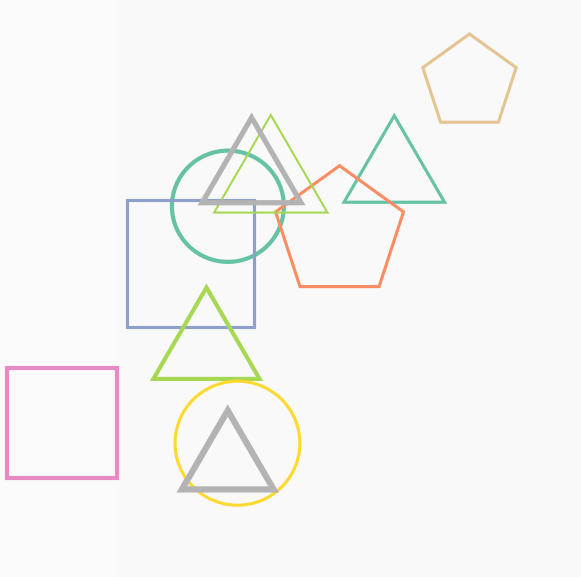[{"shape": "triangle", "thickness": 1.5, "radius": 0.5, "center": [0.678, 0.699]}, {"shape": "circle", "thickness": 2, "radius": 0.48, "center": [0.392, 0.642]}, {"shape": "pentagon", "thickness": 1.5, "radius": 0.58, "center": [0.584, 0.596]}, {"shape": "square", "thickness": 1.5, "radius": 0.55, "center": [0.327, 0.543]}, {"shape": "square", "thickness": 2, "radius": 0.47, "center": [0.107, 0.267]}, {"shape": "triangle", "thickness": 1, "radius": 0.56, "center": [0.466, 0.687]}, {"shape": "triangle", "thickness": 2, "radius": 0.53, "center": [0.355, 0.396]}, {"shape": "circle", "thickness": 1.5, "radius": 0.54, "center": [0.409, 0.232]}, {"shape": "pentagon", "thickness": 1.5, "radius": 0.42, "center": [0.808, 0.856]}, {"shape": "triangle", "thickness": 2.5, "radius": 0.49, "center": [0.433, 0.697]}, {"shape": "triangle", "thickness": 3, "radius": 0.46, "center": [0.392, 0.197]}]